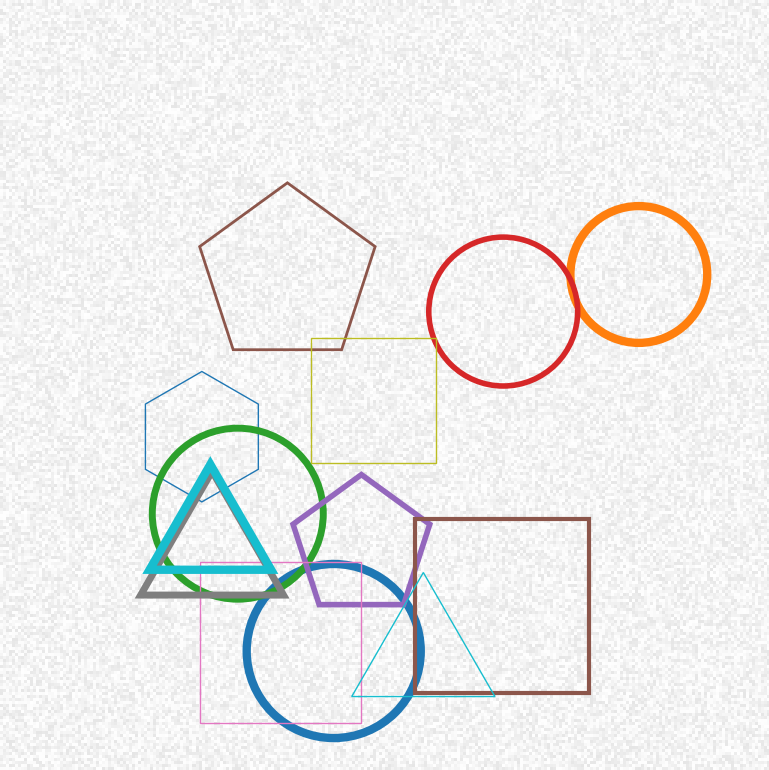[{"shape": "circle", "thickness": 3, "radius": 0.57, "center": [0.433, 0.155]}, {"shape": "hexagon", "thickness": 0.5, "radius": 0.42, "center": [0.262, 0.433]}, {"shape": "circle", "thickness": 3, "radius": 0.44, "center": [0.83, 0.644]}, {"shape": "circle", "thickness": 2.5, "radius": 0.56, "center": [0.309, 0.333]}, {"shape": "circle", "thickness": 2, "radius": 0.48, "center": [0.654, 0.595]}, {"shape": "pentagon", "thickness": 2, "radius": 0.47, "center": [0.469, 0.29]}, {"shape": "pentagon", "thickness": 1, "radius": 0.6, "center": [0.373, 0.643]}, {"shape": "square", "thickness": 1.5, "radius": 0.56, "center": [0.651, 0.213]}, {"shape": "square", "thickness": 0.5, "radius": 0.52, "center": [0.364, 0.166]}, {"shape": "triangle", "thickness": 2.5, "radius": 0.54, "center": [0.275, 0.281]}, {"shape": "square", "thickness": 0.5, "radius": 0.41, "center": [0.485, 0.48]}, {"shape": "triangle", "thickness": 0.5, "radius": 0.54, "center": [0.55, 0.149]}, {"shape": "triangle", "thickness": 3, "radius": 0.46, "center": [0.273, 0.306]}]